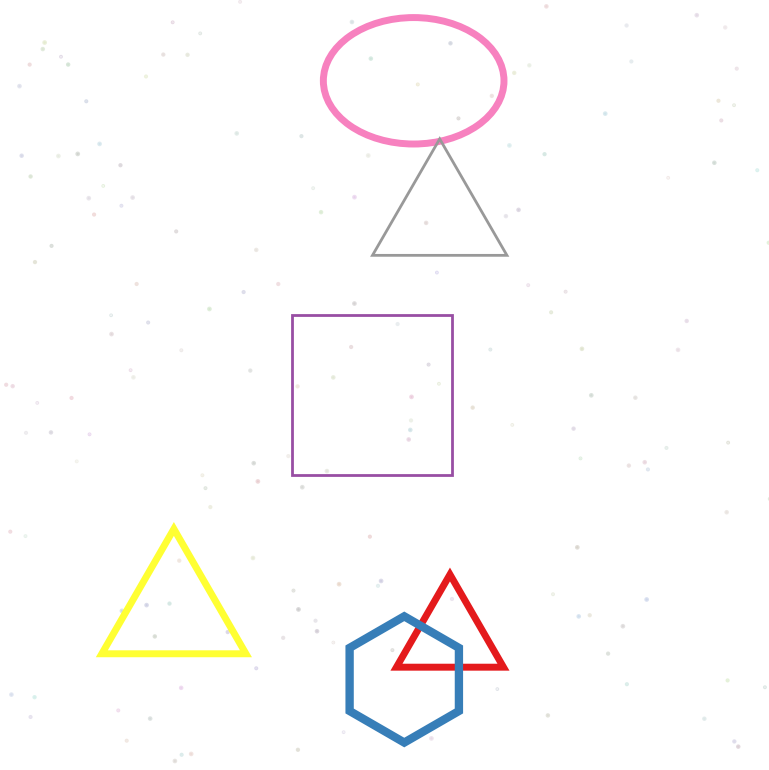[{"shape": "triangle", "thickness": 2.5, "radius": 0.4, "center": [0.584, 0.174]}, {"shape": "hexagon", "thickness": 3, "radius": 0.41, "center": [0.525, 0.118]}, {"shape": "square", "thickness": 1, "radius": 0.52, "center": [0.483, 0.487]}, {"shape": "triangle", "thickness": 2.5, "radius": 0.54, "center": [0.226, 0.205]}, {"shape": "oval", "thickness": 2.5, "radius": 0.59, "center": [0.537, 0.895]}, {"shape": "triangle", "thickness": 1, "radius": 0.5, "center": [0.571, 0.719]}]